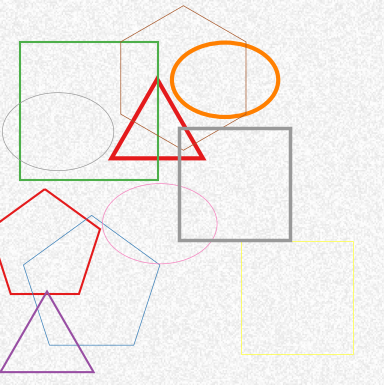[{"shape": "triangle", "thickness": 3, "radius": 0.69, "center": [0.408, 0.657]}, {"shape": "pentagon", "thickness": 1.5, "radius": 0.75, "center": [0.117, 0.358]}, {"shape": "pentagon", "thickness": 0.5, "radius": 0.93, "center": [0.238, 0.254]}, {"shape": "square", "thickness": 1.5, "radius": 0.9, "center": [0.23, 0.713]}, {"shape": "triangle", "thickness": 1.5, "radius": 0.7, "center": [0.122, 0.103]}, {"shape": "oval", "thickness": 3, "radius": 0.69, "center": [0.585, 0.793]}, {"shape": "square", "thickness": 0.5, "radius": 0.73, "center": [0.772, 0.227]}, {"shape": "hexagon", "thickness": 0.5, "radius": 0.94, "center": [0.476, 0.797]}, {"shape": "oval", "thickness": 0.5, "radius": 0.74, "center": [0.415, 0.419]}, {"shape": "oval", "thickness": 0.5, "radius": 0.72, "center": [0.151, 0.658]}, {"shape": "square", "thickness": 2.5, "radius": 0.72, "center": [0.61, 0.522]}]